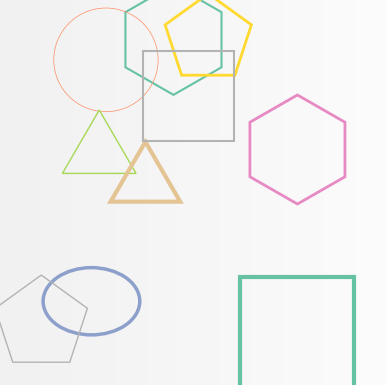[{"shape": "hexagon", "thickness": 1.5, "radius": 0.72, "center": [0.448, 0.897]}, {"shape": "square", "thickness": 3, "radius": 0.73, "center": [0.766, 0.134]}, {"shape": "circle", "thickness": 0.5, "radius": 0.67, "center": [0.273, 0.845]}, {"shape": "oval", "thickness": 2.5, "radius": 0.62, "center": [0.236, 0.218]}, {"shape": "hexagon", "thickness": 2, "radius": 0.71, "center": [0.768, 0.612]}, {"shape": "triangle", "thickness": 1, "radius": 0.55, "center": [0.256, 0.604]}, {"shape": "pentagon", "thickness": 2, "radius": 0.59, "center": [0.537, 0.899]}, {"shape": "triangle", "thickness": 3, "radius": 0.52, "center": [0.375, 0.528]}, {"shape": "pentagon", "thickness": 1, "radius": 0.63, "center": [0.106, 0.16]}, {"shape": "square", "thickness": 1.5, "radius": 0.58, "center": [0.486, 0.751]}]